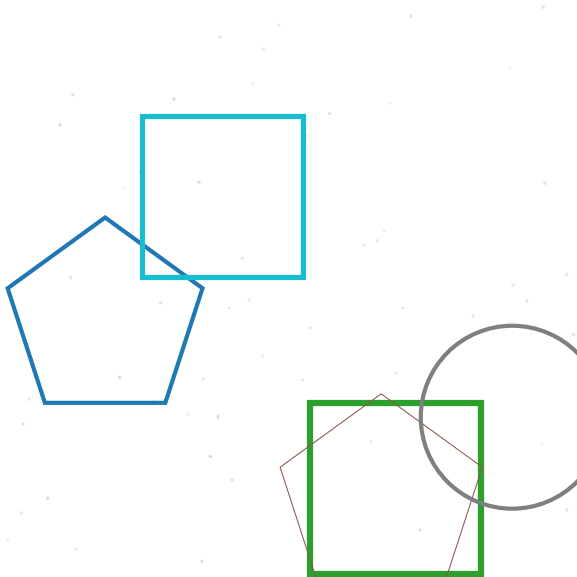[{"shape": "pentagon", "thickness": 2, "radius": 0.89, "center": [0.182, 0.445]}, {"shape": "square", "thickness": 3, "radius": 0.74, "center": [0.685, 0.154]}, {"shape": "pentagon", "thickness": 0.5, "radius": 0.92, "center": [0.66, 0.133]}, {"shape": "circle", "thickness": 2, "radius": 0.79, "center": [0.887, 0.277]}, {"shape": "square", "thickness": 2.5, "radius": 0.7, "center": [0.385, 0.659]}]